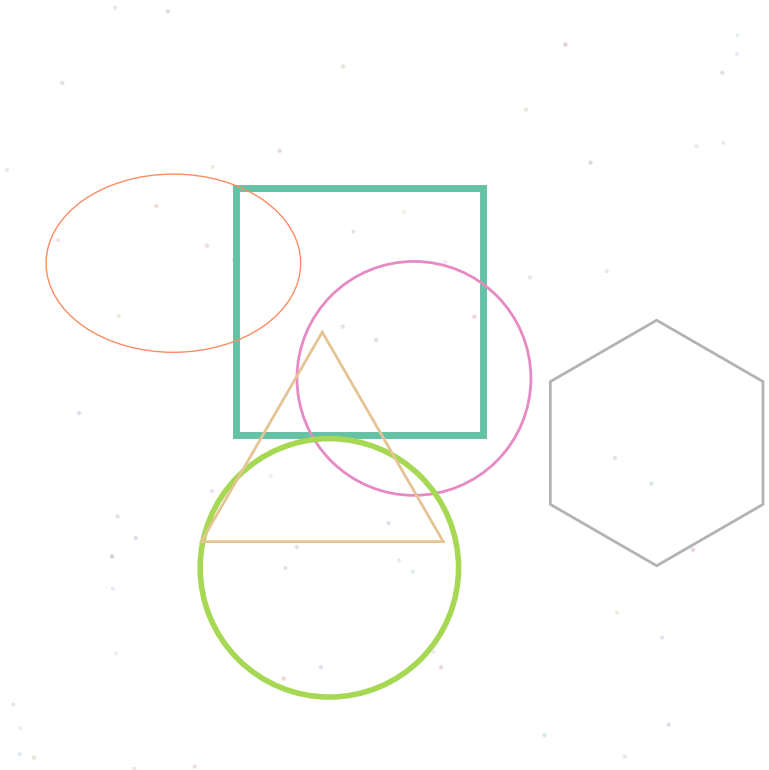[{"shape": "square", "thickness": 2.5, "radius": 0.8, "center": [0.467, 0.596]}, {"shape": "oval", "thickness": 0.5, "radius": 0.83, "center": [0.225, 0.658]}, {"shape": "circle", "thickness": 1, "radius": 0.76, "center": [0.538, 0.509]}, {"shape": "circle", "thickness": 2, "radius": 0.84, "center": [0.428, 0.263]}, {"shape": "triangle", "thickness": 1, "radius": 0.91, "center": [0.419, 0.387]}, {"shape": "hexagon", "thickness": 1, "radius": 0.8, "center": [0.853, 0.425]}]